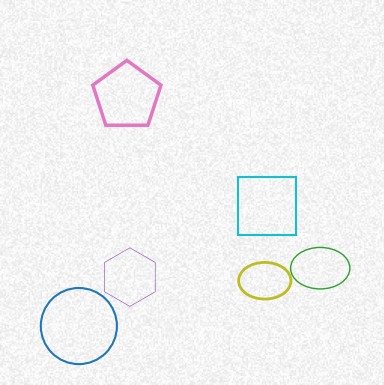[{"shape": "circle", "thickness": 1.5, "radius": 0.49, "center": [0.205, 0.153]}, {"shape": "oval", "thickness": 1, "radius": 0.38, "center": [0.832, 0.303]}, {"shape": "hexagon", "thickness": 0.5, "radius": 0.38, "center": [0.337, 0.28]}, {"shape": "pentagon", "thickness": 2.5, "radius": 0.47, "center": [0.33, 0.75]}, {"shape": "oval", "thickness": 2, "radius": 0.34, "center": [0.688, 0.271]}, {"shape": "square", "thickness": 1.5, "radius": 0.38, "center": [0.693, 0.464]}]